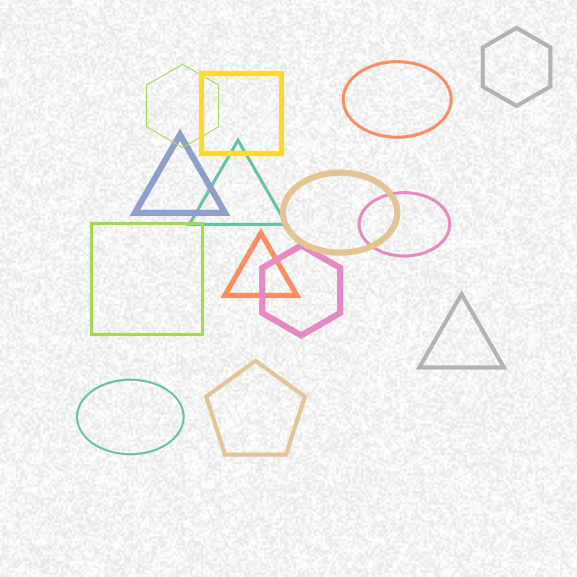[{"shape": "triangle", "thickness": 1.5, "radius": 0.49, "center": [0.412, 0.659]}, {"shape": "oval", "thickness": 1, "radius": 0.46, "center": [0.226, 0.277]}, {"shape": "triangle", "thickness": 2.5, "radius": 0.36, "center": [0.452, 0.524]}, {"shape": "oval", "thickness": 1.5, "radius": 0.47, "center": [0.688, 0.827]}, {"shape": "triangle", "thickness": 3, "radius": 0.45, "center": [0.312, 0.676]}, {"shape": "hexagon", "thickness": 3, "radius": 0.39, "center": [0.522, 0.496]}, {"shape": "oval", "thickness": 1.5, "radius": 0.39, "center": [0.7, 0.611]}, {"shape": "square", "thickness": 1.5, "radius": 0.48, "center": [0.253, 0.517]}, {"shape": "hexagon", "thickness": 0.5, "radius": 0.36, "center": [0.316, 0.816]}, {"shape": "square", "thickness": 2.5, "radius": 0.35, "center": [0.418, 0.803]}, {"shape": "pentagon", "thickness": 2, "radius": 0.45, "center": [0.442, 0.285]}, {"shape": "oval", "thickness": 3, "radius": 0.49, "center": [0.589, 0.631]}, {"shape": "hexagon", "thickness": 2, "radius": 0.34, "center": [0.895, 0.883]}, {"shape": "triangle", "thickness": 2, "radius": 0.42, "center": [0.799, 0.405]}]